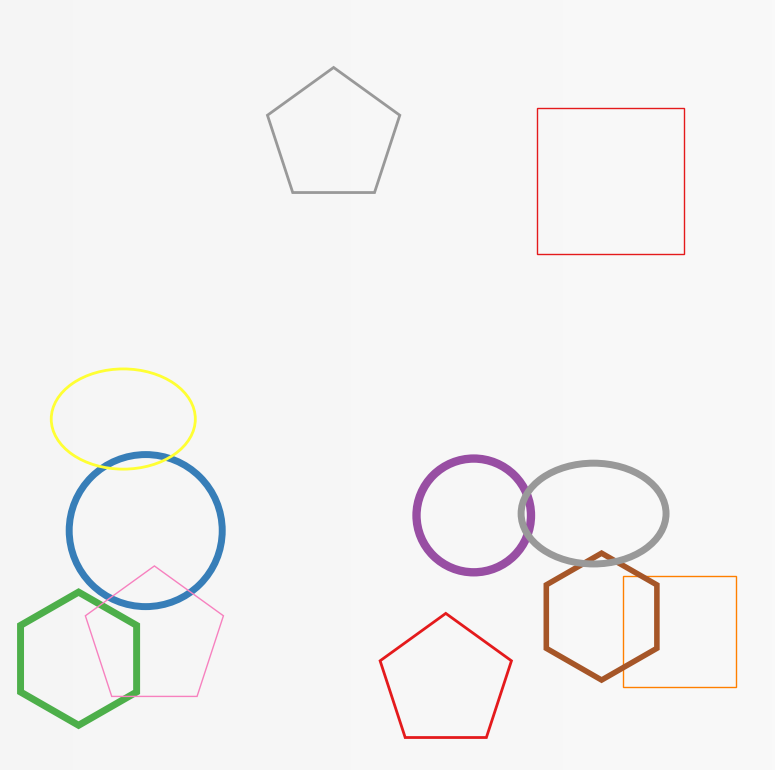[{"shape": "pentagon", "thickness": 1, "radius": 0.45, "center": [0.575, 0.114]}, {"shape": "square", "thickness": 0.5, "radius": 0.47, "center": [0.788, 0.765]}, {"shape": "circle", "thickness": 2.5, "radius": 0.49, "center": [0.188, 0.311]}, {"shape": "hexagon", "thickness": 2.5, "radius": 0.43, "center": [0.101, 0.145]}, {"shape": "circle", "thickness": 3, "radius": 0.37, "center": [0.611, 0.331]}, {"shape": "square", "thickness": 0.5, "radius": 0.36, "center": [0.877, 0.18]}, {"shape": "oval", "thickness": 1, "radius": 0.46, "center": [0.159, 0.456]}, {"shape": "hexagon", "thickness": 2, "radius": 0.41, "center": [0.776, 0.199]}, {"shape": "pentagon", "thickness": 0.5, "radius": 0.47, "center": [0.199, 0.171]}, {"shape": "pentagon", "thickness": 1, "radius": 0.45, "center": [0.43, 0.823]}, {"shape": "oval", "thickness": 2.5, "radius": 0.47, "center": [0.766, 0.333]}]